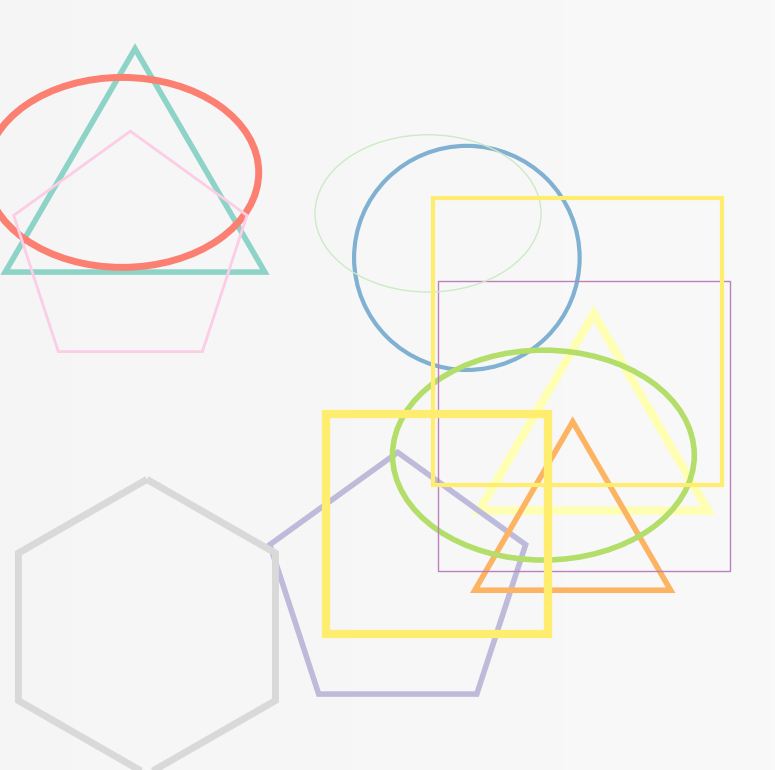[{"shape": "triangle", "thickness": 2, "radius": 0.97, "center": [0.174, 0.743]}, {"shape": "triangle", "thickness": 3, "radius": 0.85, "center": [0.766, 0.422]}, {"shape": "pentagon", "thickness": 2, "radius": 0.87, "center": [0.513, 0.239]}, {"shape": "oval", "thickness": 2.5, "radius": 0.88, "center": [0.158, 0.776]}, {"shape": "circle", "thickness": 1.5, "radius": 0.73, "center": [0.602, 0.665]}, {"shape": "triangle", "thickness": 2, "radius": 0.73, "center": [0.739, 0.306]}, {"shape": "oval", "thickness": 2, "radius": 0.97, "center": [0.701, 0.409]}, {"shape": "pentagon", "thickness": 1, "radius": 0.79, "center": [0.168, 0.671]}, {"shape": "hexagon", "thickness": 2.5, "radius": 0.96, "center": [0.19, 0.186]}, {"shape": "square", "thickness": 0.5, "radius": 0.94, "center": [0.753, 0.446]}, {"shape": "oval", "thickness": 0.5, "radius": 0.73, "center": [0.552, 0.723]}, {"shape": "square", "thickness": 3, "radius": 0.71, "center": [0.564, 0.319]}, {"shape": "square", "thickness": 1.5, "radius": 0.93, "center": [0.745, 0.556]}]